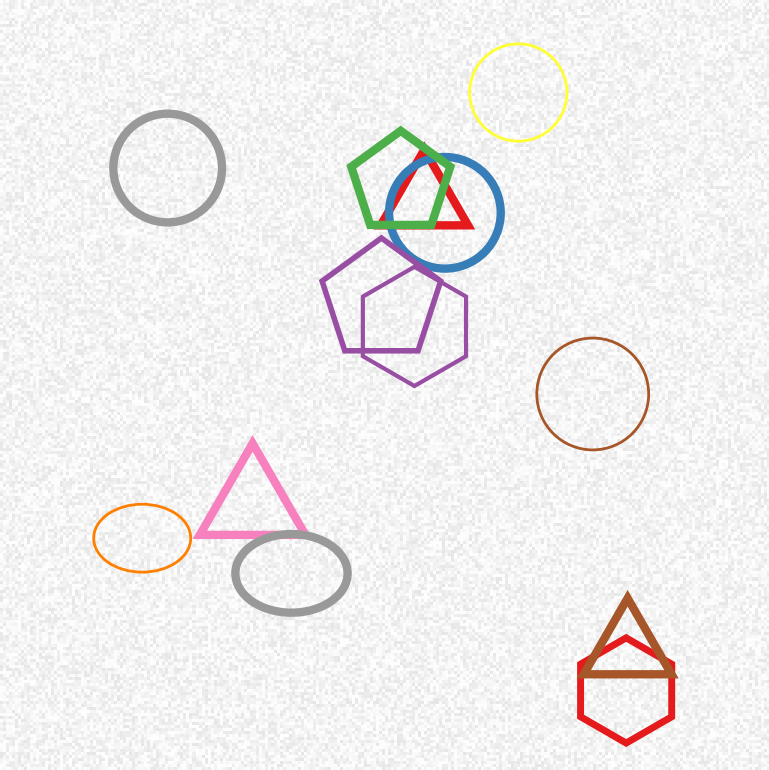[{"shape": "hexagon", "thickness": 2.5, "radius": 0.34, "center": [0.813, 0.103]}, {"shape": "triangle", "thickness": 3, "radius": 0.33, "center": [0.551, 0.74]}, {"shape": "circle", "thickness": 3, "radius": 0.36, "center": [0.578, 0.724]}, {"shape": "pentagon", "thickness": 3, "radius": 0.34, "center": [0.52, 0.763]}, {"shape": "pentagon", "thickness": 2, "radius": 0.4, "center": [0.495, 0.61]}, {"shape": "hexagon", "thickness": 1.5, "radius": 0.39, "center": [0.538, 0.576]}, {"shape": "oval", "thickness": 1, "radius": 0.32, "center": [0.185, 0.301]}, {"shape": "circle", "thickness": 1, "radius": 0.32, "center": [0.673, 0.88]}, {"shape": "triangle", "thickness": 3, "radius": 0.33, "center": [0.815, 0.157]}, {"shape": "circle", "thickness": 1, "radius": 0.36, "center": [0.77, 0.488]}, {"shape": "triangle", "thickness": 3, "radius": 0.4, "center": [0.328, 0.345]}, {"shape": "oval", "thickness": 3, "radius": 0.36, "center": [0.379, 0.255]}, {"shape": "circle", "thickness": 3, "radius": 0.35, "center": [0.218, 0.782]}]